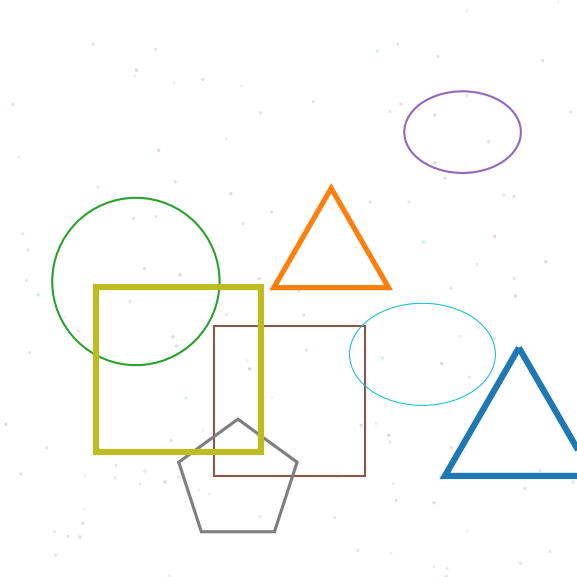[{"shape": "triangle", "thickness": 3, "radius": 0.74, "center": [0.899, 0.249]}, {"shape": "triangle", "thickness": 2.5, "radius": 0.57, "center": [0.574, 0.558]}, {"shape": "circle", "thickness": 1, "radius": 0.72, "center": [0.235, 0.512]}, {"shape": "oval", "thickness": 1, "radius": 0.5, "center": [0.801, 0.77]}, {"shape": "square", "thickness": 1, "radius": 0.65, "center": [0.501, 0.305]}, {"shape": "pentagon", "thickness": 1.5, "radius": 0.54, "center": [0.412, 0.166]}, {"shape": "square", "thickness": 3, "radius": 0.72, "center": [0.309, 0.359]}, {"shape": "oval", "thickness": 0.5, "radius": 0.63, "center": [0.732, 0.386]}]